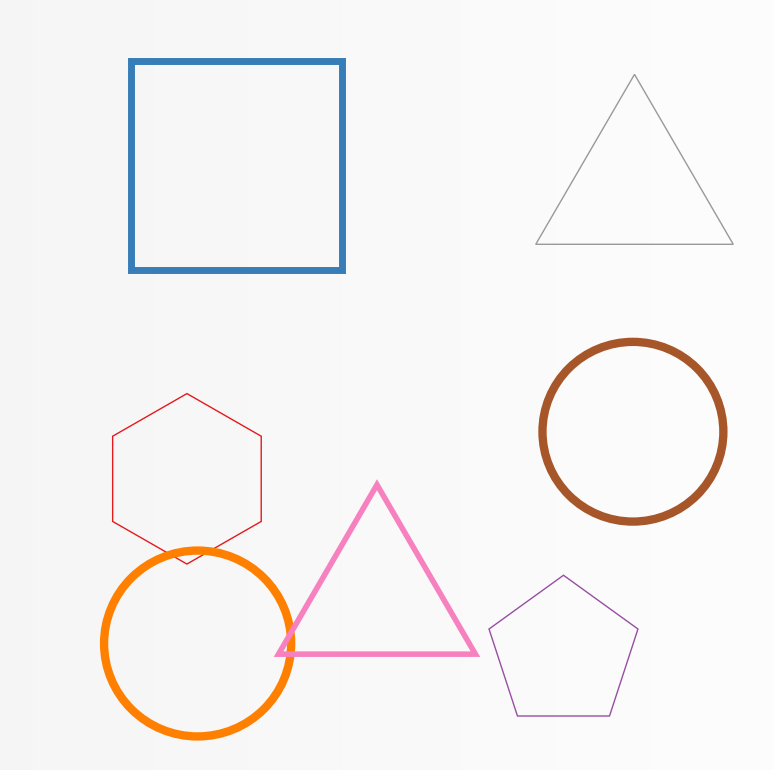[{"shape": "hexagon", "thickness": 0.5, "radius": 0.55, "center": [0.241, 0.378]}, {"shape": "square", "thickness": 2.5, "radius": 0.68, "center": [0.305, 0.785]}, {"shape": "pentagon", "thickness": 0.5, "radius": 0.51, "center": [0.727, 0.152]}, {"shape": "circle", "thickness": 3, "radius": 0.6, "center": [0.255, 0.164]}, {"shape": "circle", "thickness": 3, "radius": 0.58, "center": [0.817, 0.439]}, {"shape": "triangle", "thickness": 2, "radius": 0.73, "center": [0.486, 0.224]}, {"shape": "triangle", "thickness": 0.5, "radius": 0.74, "center": [0.819, 0.756]}]